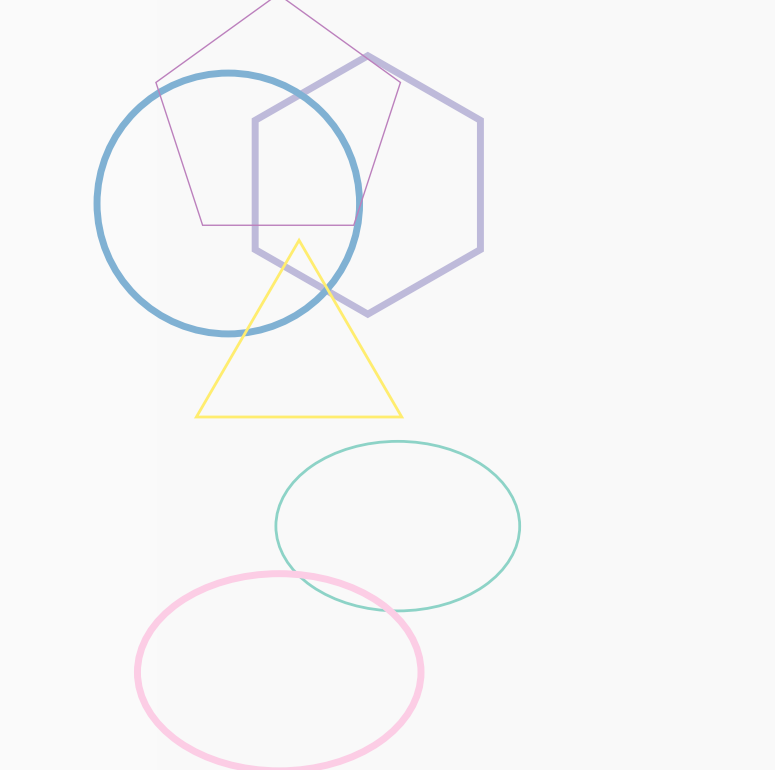[{"shape": "oval", "thickness": 1, "radius": 0.79, "center": [0.513, 0.317]}, {"shape": "hexagon", "thickness": 2.5, "radius": 0.84, "center": [0.475, 0.76]}, {"shape": "circle", "thickness": 2.5, "radius": 0.85, "center": [0.295, 0.736]}, {"shape": "oval", "thickness": 2.5, "radius": 0.91, "center": [0.36, 0.127]}, {"shape": "pentagon", "thickness": 0.5, "radius": 0.83, "center": [0.359, 0.842]}, {"shape": "triangle", "thickness": 1, "radius": 0.77, "center": [0.386, 0.535]}]